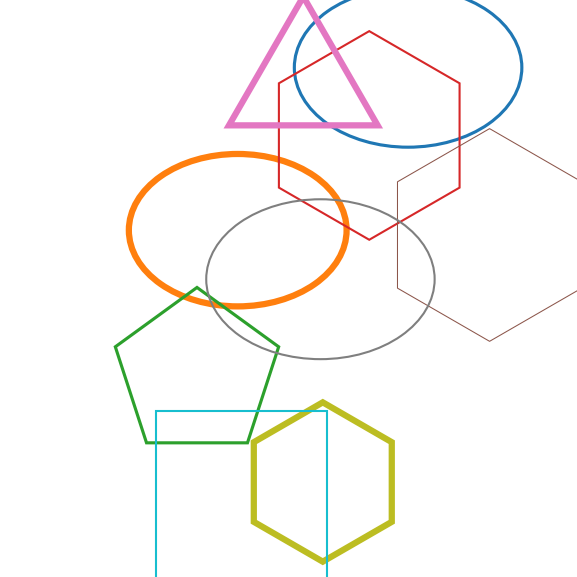[{"shape": "oval", "thickness": 1.5, "radius": 0.98, "center": [0.707, 0.882]}, {"shape": "oval", "thickness": 3, "radius": 0.94, "center": [0.412, 0.601]}, {"shape": "pentagon", "thickness": 1.5, "radius": 0.74, "center": [0.341, 0.353]}, {"shape": "hexagon", "thickness": 1, "radius": 0.9, "center": [0.639, 0.765]}, {"shape": "hexagon", "thickness": 0.5, "radius": 0.92, "center": [0.848, 0.592]}, {"shape": "triangle", "thickness": 3, "radius": 0.74, "center": [0.525, 0.856]}, {"shape": "oval", "thickness": 1, "radius": 0.99, "center": [0.555, 0.516]}, {"shape": "hexagon", "thickness": 3, "radius": 0.69, "center": [0.559, 0.164]}, {"shape": "square", "thickness": 1, "radius": 0.74, "center": [0.419, 0.139]}]